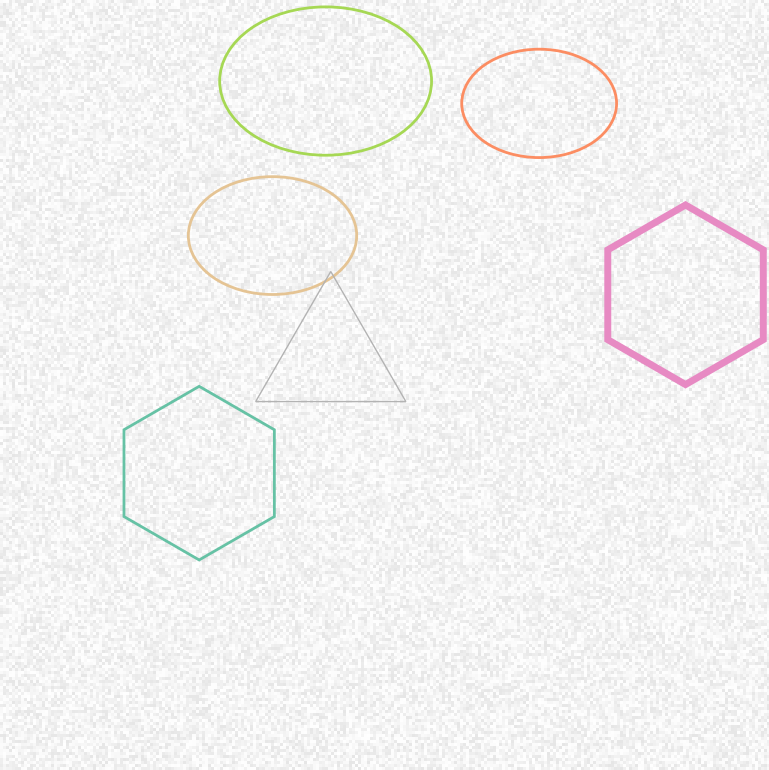[{"shape": "hexagon", "thickness": 1, "radius": 0.56, "center": [0.259, 0.386]}, {"shape": "oval", "thickness": 1, "radius": 0.5, "center": [0.7, 0.866]}, {"shape": "hexagon", "thickness": 2.5, "radius": 0.58, "center": [0.89, 0.617]}, {"shape": "oval", "thickness": 1, "radius": 0.69, "center": [0.423, 0.895]}, {"shape": "oval", "thickness": 1, "radius": 0.55, "center": [0.354, 0.694]}, {"shape": "triangle", "thickness": 0.5, "radius": 0.56, "center": [0.43, 0.535]}]